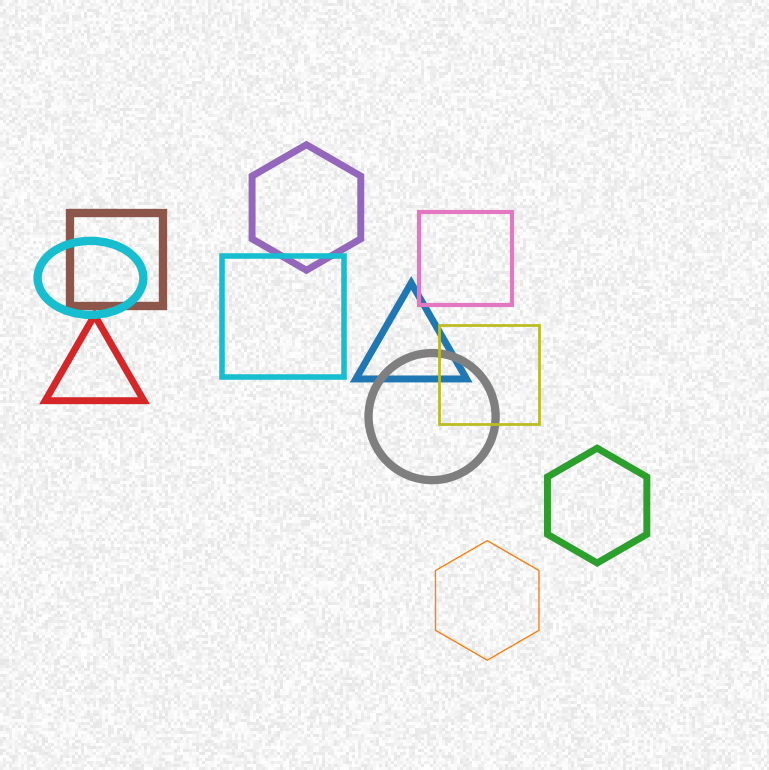[{"shape": "triangle", "thickness": 2.5, "radius": 0.42, "center": [0.534, 0.549]}, {"shape": "hexagon", "thickness": 0.5, "radius": 0.39, "center": [0.633, 0.22]}, {"shape": "hexagon", "thickness": 2.5, "radius": 0.37, "center": [0.776, 0.343]}, {"shape": "triangle", "thickness": 2.5, "radius": 0.37, "center": [0.123, 0.517]}, {"shape": "hexagon", "thickness": 2.5, "radius": 0.41, "center": [0.398, 0.731]}, {"shape": "square", "thickness": 3, "radius": 0.3, "center": [0.151, 0.664]}, {"shape": "square", "thickness": 1.5, "radius": 0.3, "center": [0.605, 0.665]}, {"shape": "circle", "thickness": 3, "radius": 0.41, "center": [0.561, 0.459]}, {"shape": "square", "thickness": 1, "radius": 0.32, "center": [0.635, 0.513]}, {"shape": "square", "thickness": 2, "radius": 0.39, "center": [0.368, 0.589]}, {"shape": "oval", "thickness": 3, "radius": 0.34, "center": [0.118, 0.639]}]